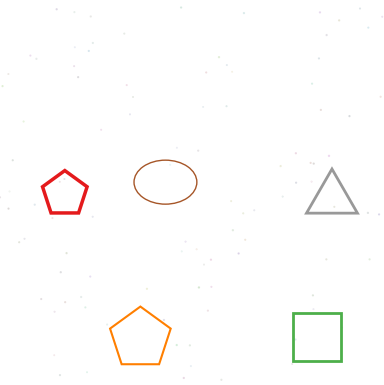[{"shape": "pentagon", "thickness": 2.5, "radius": 0.3, "center": [0.168, 0.496]}, {"shape": "square", "thickness": 2, "radius": 0.31, "center": [0.823, 0.124]}, {"shape": "pentagon", "thickness": 1.5, "radius": 0.41, "center": [0.365, 0.121]}, {"shape": "oval", "thickness": 1, "radius": 0.41, "center": [0.43, 0.527]}, {"shape": "triangle", "thickness": 2, "radius": 0.38, "center": [0.862, 0.485]}]